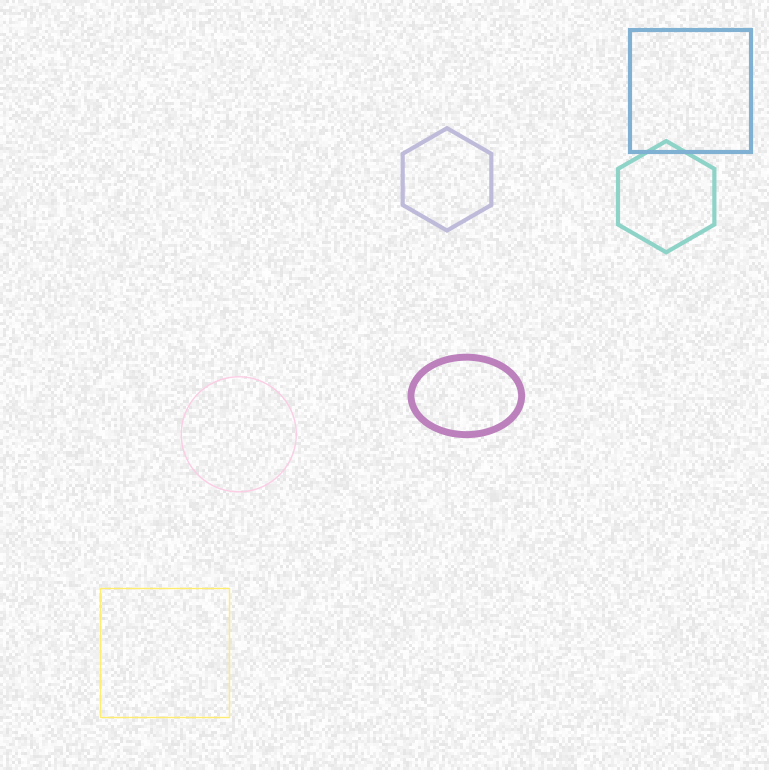[{"shape": "hexagon", "thickness": 1.5, "radius": 0.36, "center": [0.865, 0.745]}, {"shape": "hexagon", "thickness": 1.5, "radius": 0.33, "center": [0.581, 0.767]}, {"shape": "square", "thickness": 1.5, "radius": 0.4, "center": [0.897, 0.881]}, {"shape": "circle", "thickness": 0.5, "radius": 0.37, "center": [0.31, 0.436]}, {"shape": "oval", "thickness": 2.5, "radius": 0.36, "center": [0.606, 0.486]}, {"shape": "square", "thickness": 0.5, "radius": 0.42, "center": [0.214, 0.152]}]